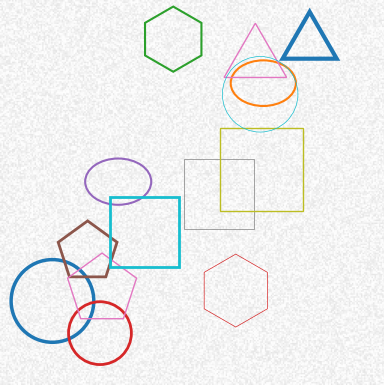[{"shape": "circle", "thickness": 2.5, "radius": 0.54, "center": [0.136, 0.218]}, {"shape": "triangle", "thickness": 3, "radius": 0.41, "center": [0.804, 0.888]}, {"shape": "oval", "thickness": 1.5, "radius": 0.42, "center": [0.684, 0.784]}, {"shape": "hexagon", "thickness": 1.5, "radius": 0.42, "center": [0.45, 0.898]}, {"shape": "circle", "thickness": 2, "radius": 0.41, "center": [0.26, 0.135]}, {"shape": "hexagon", "thickness": 0.5, "radius": 0.47, "center": [0.612, 0.245]}, {"shape": "oval", "thickness": 1.5, "radius": 0.43, "center": [0.307, 0.528]}, {"shape": "pentagon", "thickness": 2, "radius": 0.4, "center": [0.228, 0.346]}, {"shape": "pentagon", "thickness": 1, "radius": 0.47, "center": [0.265, 0.248]}, {"shape": "triangle", "thickness": 1, "radius": 0.47, "center": [0.663, 0.846]}, {"shape": "square", "thickness": 0.5, "radius": 0.45, "center": [0.568, 0.496]}, {"shape": "square", "thickness": 1, "radius": 0.54, "center": [0.678, 0.559]}, {"shape": "square", "thickness": 2, "radius": 0.45, "center": [0.375, 0.398]}, {"shape": "circle", "thickness": 0.5, "radius": 0.49, "center": [0.676, 0.755]}]